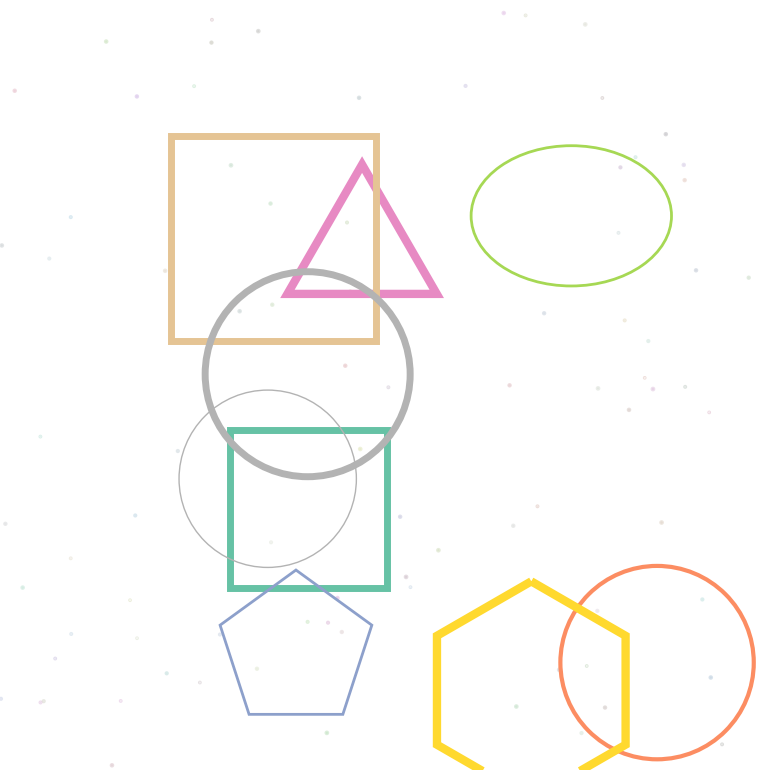[{"shape": "square", "thickness": 2.5, "radius": 0.51, "center": [0.401, 0.339]}, {"shape": "circle", "thickness": 1.5, "radius": 0.63, "center": [0.853, 0.139]}, {"shape": "pentagon", "thickness": 1, "radius": 0.52, "center": [0.384, 0.156]}, {"shape": "triangle", "thickness": 3, "radius": 0.56, "center": [0.47, 0.674]}, {"shape": "oval", "thickness": 1, "radius": 0.65, "center": [0.742, 0.72]}, {"shape": "hexagon", "thickness": 3, "radius": 0.71, "center": [0.69, 0.104]}, {"shape": "square", "thickness": 2.5, "radius": 0.66, "center": [0.355, 0.69]}, {"shape": "circle", "thickness": 2.5, "radius": 0.67, "center": [0.4, 0.514]}, {"shape": "circle", "thickness": 0.5, "radius": 0.58, "center": [0.348, 0.378]}]